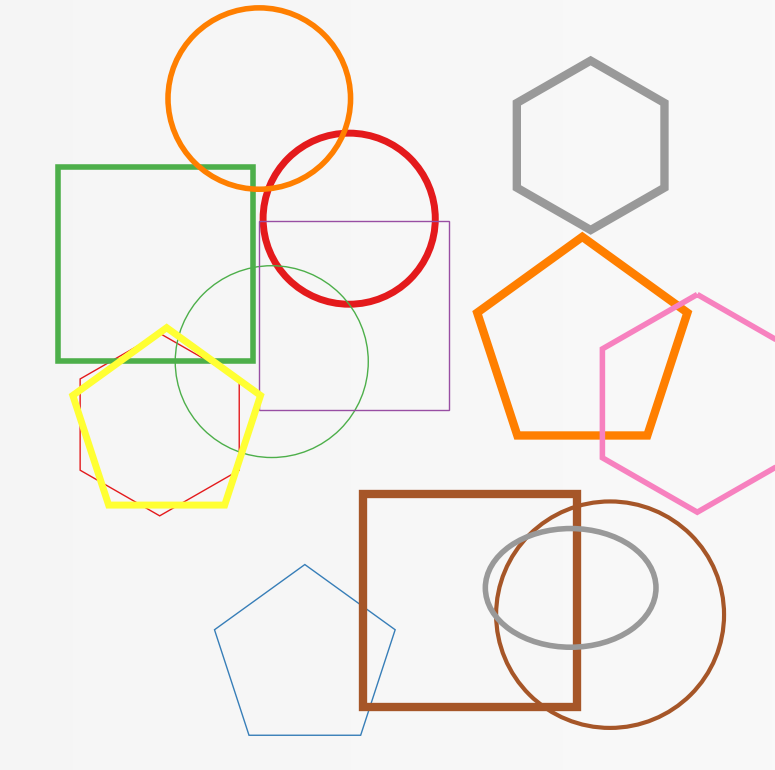[{"shape": "circle", "thickness": 2.5, "radius": 0.56, "center": [0.451, 0.716]}, {"shape": "hexagon", "thickness": 0.5, "radius": 0.59, "center": [0.206, 0.449]}, {"shape": "pentagon", "thickness": 0.5, "radius": 0.61, "center": [0.393, 0.144]}, {"shape": "square", "thickness": 2, "radius": 0.63, "center": [0.2, 0.658]}, {"shape": "circle", "thickness": 0.5, "radius": 0.62, "center": [0.351, 0.53]}, {"shape": "square", "thickness": 0.5, "radius": 0.61, "center": [0.457, 0.59]}, {"shape": "pentagon", "thickness": 3, "radius": 0.71, "center": [0.751, 0.55]}, {"shape": "circle", "thickness": 2, "radius": 0.59, "center": [0.335, 0.872]}, {"shape": "pentagon", "thickness": 2.5, "radius": 0.64, "center": [0.215, 0.447]}, {"shape": "circle", "thickness": 1.5, "radius": 0.74, "center": [0.787, 0.202]}, {"shape": "square", "thickness": 3, "radius": 0.69, "center": [0.606, 0.22]}, {"shape": "hexagon", "thickness": 2, "radius": 0.71, "center": [0.9, 0.476]}, {"shape": "oval", "thickness": 2, "radius": 0.55, "center": [0.736, 0.237]}, {"shape": "hexagon", "thickness": 3, "radius": 0.55, "center": [0.762, 0.811]}]